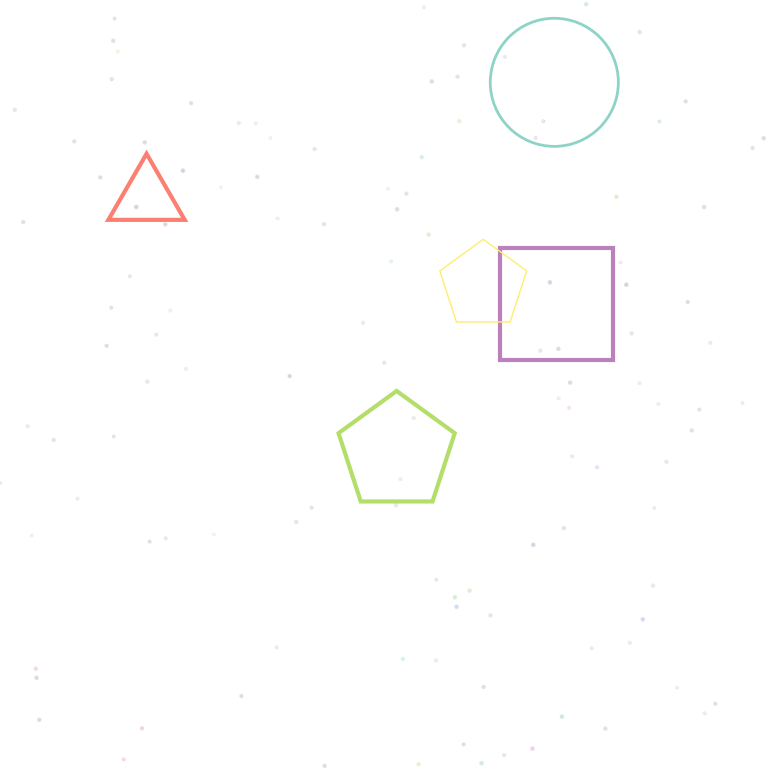[{"shape": "circle", "thickness": 1, "radius": 0.42, "center": [0.72, 0.893]}, {"shape": "triangle", "thickness": 1.5, "radius": 0.29, "center": [0.19, 0.743]}, {"shape": "pentagon", "thickness": 1.5, "radius": 0.4, "center": [0.515, 0.413]}, {"shape": "square", "thickness": 1.5, "radius": 0.36, "center": [0.723, 0.605]}, {"shape": "pentagon", "thickness": 0.5, "radius": 0.3, "center": [0.628, 0.63]}]